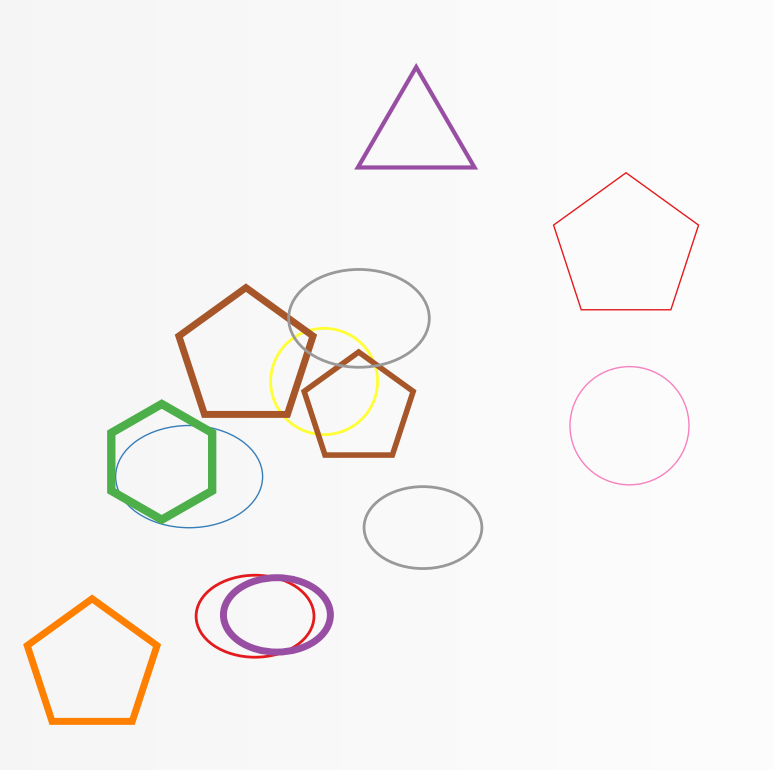[{"shape": "pentagon", "thickness": 0.5, "radius": 0.49, "center": [0.808, 0.677]}, {"shape": "oval", "thickness": 1, "radius": 0.38, "center": [0.329, 0.2]}, {"shape": "oval", "thickness": 0.5, "radius": 0.47, "center": [0.244, 0.381]}, {"shape": "hexagon", "thickness": 3, "radius": 0.38, "center": [0.209, 0.4]}, {"shape": "triangle", "thickness": 1.5, "radius": 0.43, "center": [0.537, 0.826]}, {"shape": "oval", "thickness": 2.5, "radius": 0.34, "center": [0.357, 0.201]}, {"shape": "pentagon", "thickness": 2.5, "radius": 0.44, "center": [0.119, 0.134]}, {"shape": "circle", "thickness": 1, "radius": 0.34, "center": [0.418, 0.505]}, {"shape": "pentagon", "thickness": 2, "radius": 0.37, "center": [0.463, 0.469]}, {"shape": "pentagon", "thickness": 2.5, "radius": 0.46, "center": [0.317, 0.535]}, {"shape": "circle", "thickness": 0.5, "radius": 0.38, "center": [0.812, 0.447]}, {"shape": "oval", "thickness": 1, "radius": 0.45, "center": [0.463, 0.587]}, {"shape": "oval", "thickness": 1, "radius": 0.38, "center": [0.546, 0.315]}]